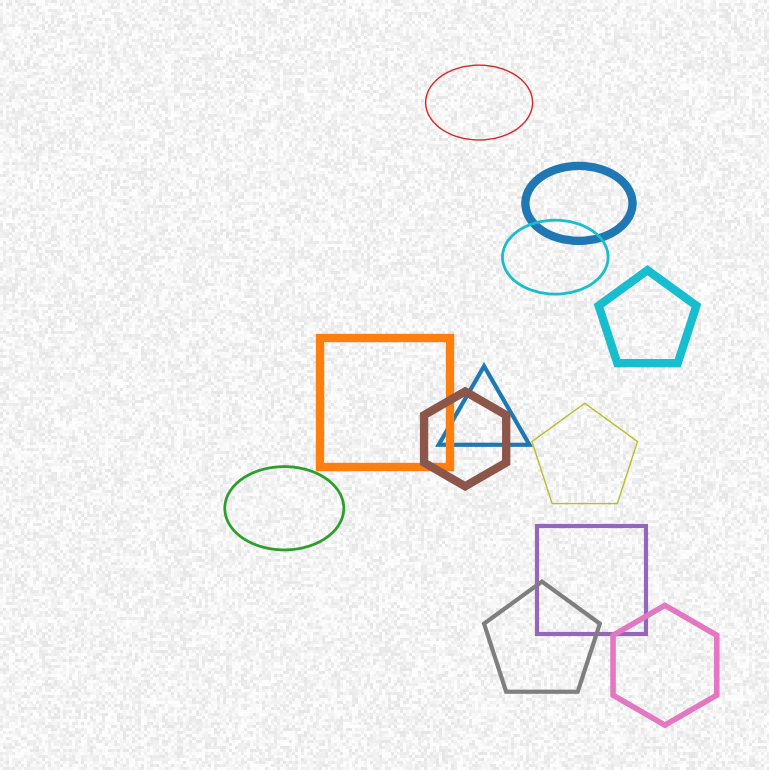[{"shape": "oval", "thickness": 3, "radius": 0.35, "center": [0.752, 0.736]}, {"shape": "triangle", "thickness": 1.5, "radius": 0.34, "center": [0.629, 0.456]}, {"shape": "square", "thickness": 3, "radius": 0.42, "center": [0.5, 0.477]}, {"shape": "oval", "thickness": 1, "radius": 0.39, "center": [0.369, 0.34]}, {"shape": "oval", "thickness": 0.5, "radius": 0.35, "center": [0.622, 0.867]}, {"shape": "square", "thickness": 1.5, "radius": 0.35, "center": [0.768, 0.247]}, {"shape": "hexagon", "thickness": 3, "radius": 0.31, "center": [0.604, 0.43]}, {"shape": "hexagon", "thickness": 2, "radius": 0.39, "center": [0.864, 0.136]}, {"shape": "pentagon", "thickness": 1.5, "radius": 0.4, "center": [0.704, 0.166]}, {"shape": "pentagon", "thickness": 0.5, "radius": 0.36, "center": [0.759, 0.404]}, {"shape": "pentagon", "thickness": 3, "radius": 0.33, "center": [0.841, 0.582]}, {"shape": "oval", "thickness": 1, "radius": 0.34, "center": [0.721, 0.666]}]